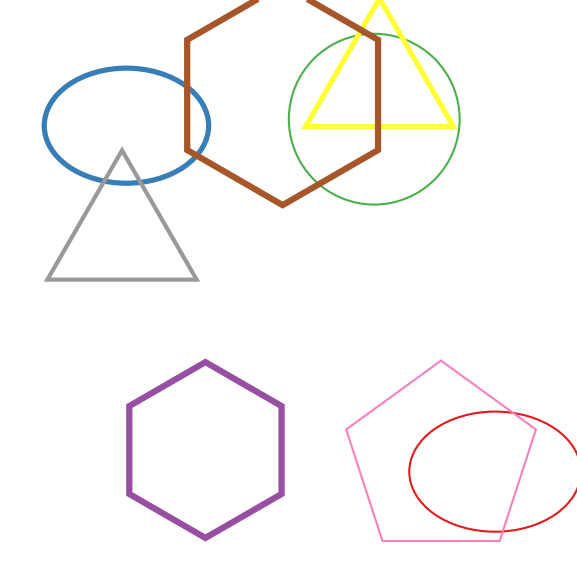[{"shape": "oval", "thickness": 1, "radius": 0.74, "center": [0.857, 0.182]}, {"shape": "oval", "thickness": 2.5, "radius": 0.71, "center": [0.219, 0.781]}, {"shape": "circle", "thickness": 1, "radius": 0.74, "center": [0.648, 0.793]}, {"shape": "hexagon", "thickness": 3, "radius": 0.76, "center": [0.356, 0.22]}, {"shape": "triangle", "thickness": 2.5, "radius": 0.74, "center": [0.657, 0.854]}, {"shape": "hexagon", "thickness": 3, "radius": 0.95, "center": [0.489, 0.835]}, {"shape": "pentagon", "thickness": 1, "radius": 0.86, "center": [0.764, 0.202]}, {"shape": "triangle", "thickness": 2, "radius": 0.75, "center": [0.211, 0.59]}]